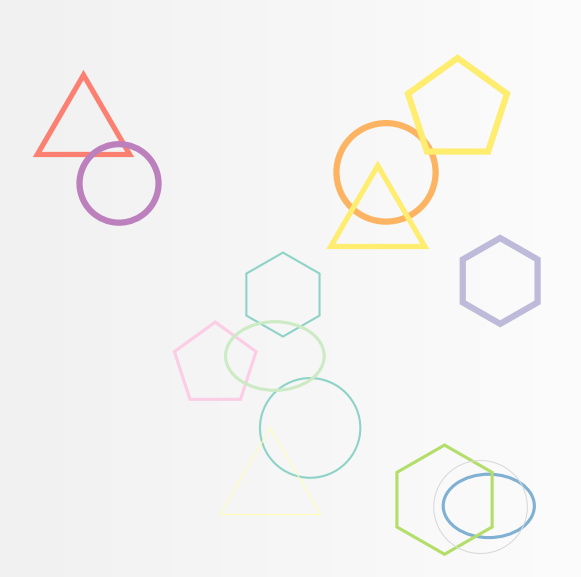[{"shape": "hexagon", "thickness": 1, "radius": 0.36, "center": [0.487, 0.489]}, {"shape": "circle", "thickness": 1, "radius": 0.43, "center": [0.534, 0.258]}, {"shape": "triangle", "thickness": 0.5, "radius": 0.5, "center": [0.465, 0.158]}, {"shape": "hexagon", "thickness": 3, "radius": 0.37, "center": [0.861, 0.513]}, {"shape": "triangle", "thickness": 2.5, "radius": 0.46, "center": [0.144, 0.778]}, {"shape": "oval", "thickness": 1.5, "radius": 0.39, "center": [0.841, 0.123]}, {"shape": "circle", "thickness": 3, "radius": 0.43, "center": [0.664, 0.701]}, {"shape": "hexagon", "thickness": 1.5, "radius": 0.47, "center": [0.765, 0.134]}, {"shape": "pentagon", "thickness": 1.5, "radius": 0.37, "center": [0.37, 0.367]}, {"shape": "circle", "thickness": 0.5, "radius": 0.4, "center": [0.827, 0.121]}, {"shape": "circle", "thickness": 3, "radius": 0.34, "center": [0.205, 0.682]}, {"shape": "oval", "thickness": 1.5, "radius": 0.42, "center": [0.473, 0.383]}, {"shape": "triangle", "thickness": 2.5, "radius": 0.47, "center": [0.65, 0.619]}, {"shape": "pentagon", "thickness": 3, "radius": 0.45, "center": [0.787, 0.809]}]